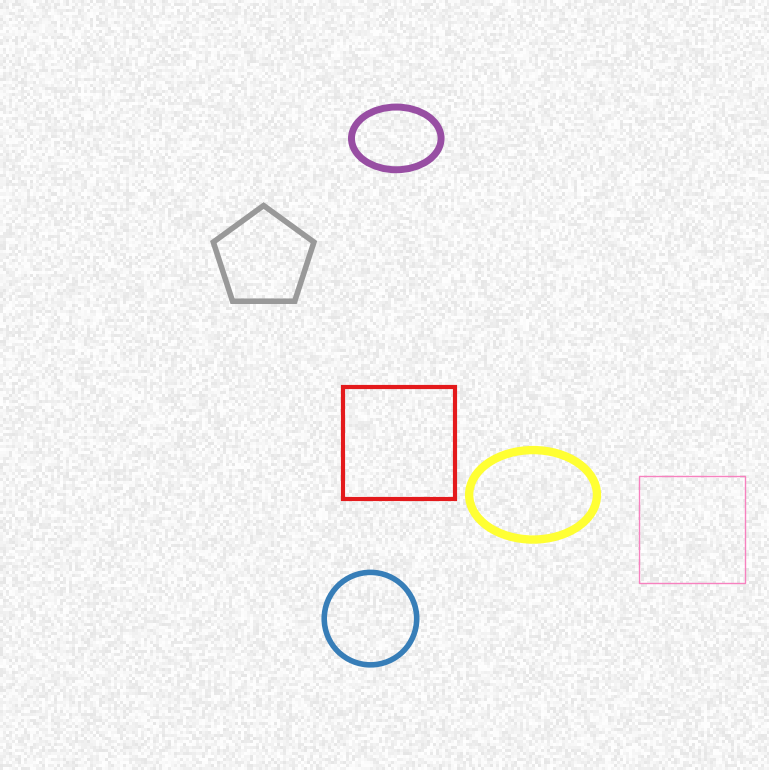[{"shape": "square", "thickness": 1.5, "radius": 0.37, "center": [0.518, 0.425]}, {"shape": "circle", "thickness": 2, "radius": 0.3, "center": [0.481, 0.197]}, {"shape": "oval", "thickness": 2.5, "radius": 0.29, "center": [0.515, 0.82]}, {"shape": "oval", "thickness": 3, "radius": 0.42, "center": [0.692, 0.357]}, {"shape": "square", "thickness": 0.5, "radius": 0.35, "center": [0.899, 0.313]}, {"shape": "pentagon", "thickness": 2, "radius": 0.34, "center": [0.342, 0.664]}]